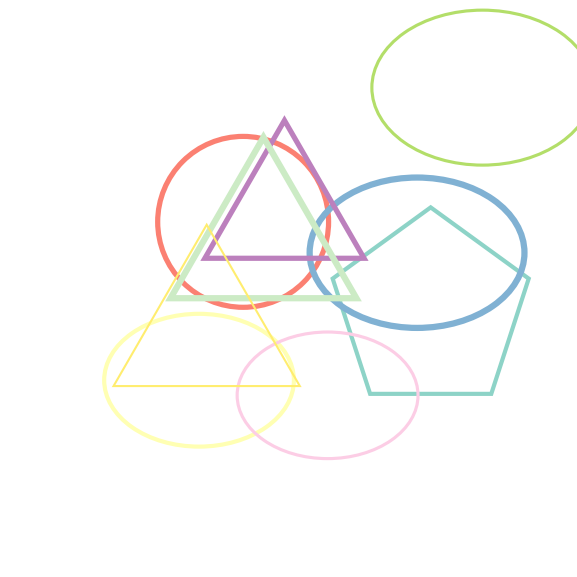[{"shape": "pentagon", "thickness": 2, "radius": 0.89, "center": [0.746, 0.462]}, {"shape": "oval", "thickness": 2, "radius": 0.82, "center": [0.345, 0.341]}, {"shape": "circle", "thickness": 2.5, "radius": 0.74, "center": [0.421, 0.615]}, {"shape": "oval", "thickness": 3, "radius": 0.93, "center": [0.722, 0.562]}, {"shape": "oval", "thickness": 1.5, "radius": 0.96, "center": [0.836, 0.847]}, {"shape": "oval", "thickness": 1.5, "radius": 0.78, "center": [0.567, 0.315]}, {"shape": "triangle", "thickness": 2.5, "radius": 0.8, "center": [0.493, 0.631]}, {"shape": "triangle", "thickness": 3, "radius": 0.93, "center": [0.456, 0.576]}, {"shape": "triangle", "thickness": 1, "radius": 0.93, "center": [0.358, 0.424]}]